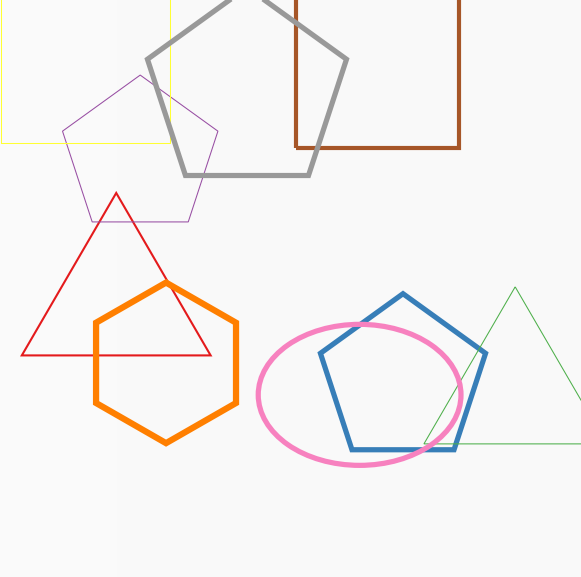[{"shape": "triangle", "thickness": 1, "radius": 0.94, "center": [0.2, 0.477]}, {"shape": "pentagon", "thickness": 2.5, "radius": 0.75, "center": [0.693, 0.341]}, {"shape": "triangle", "thickness": 0.5, "radius": 0.91, "center": [0.886, 0.321]}, {"shape": "pentagon", "thickness": 0.5, "radius": 0.7, "center": [0.241, 0.729]}, {"shape": "hexagon", "thickness": 3, "radius": 0.7, "center": [0.286, 0.371]}, {"shape": "square", "thickness": 0.5, "radius": 0.73, "center": [0.147, 0.897]}, {"shape": "square", "thickness": 2, "radius": 0.7, "center": [0.65, 0.883]}, {"shape": "oval", "thickness": 2.5, "radius": 0.87, "center": [0.619, 0.315]}, {"shape": "pentagon", "thickness": 2.5, "radius": 0.9, "center": [0.425, 0.841]}]